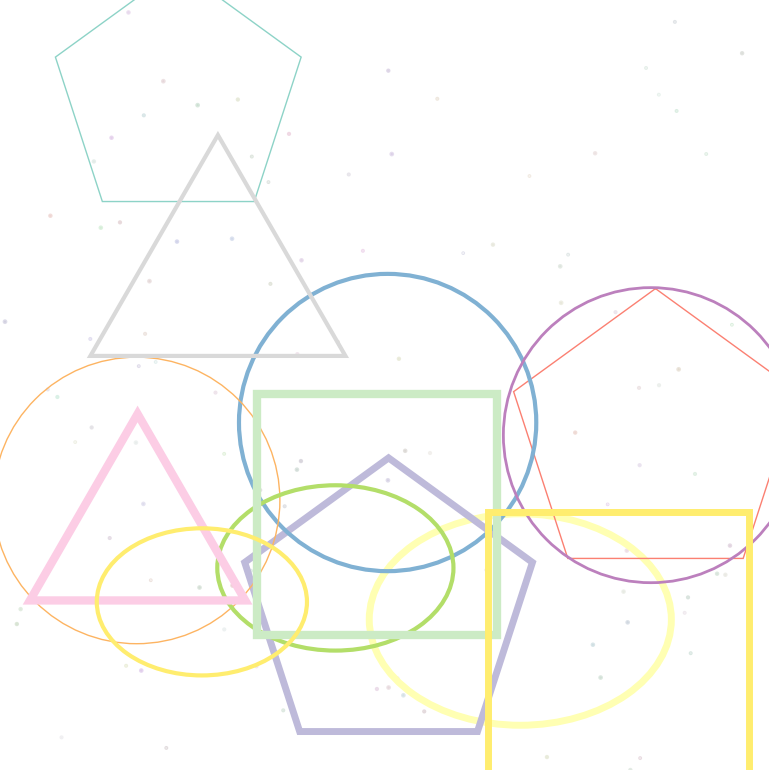[{"shape": "pentagon", "thickness": 0.5, "radius": 0.84, "center": [0.232, 0.874]}, {"shape": "oval", "thickness": 2.5, "radius": 0.98, "center": [0.676, 0.195]}, {"shape": "pentagon", "thickness": 2.5, "radius": 0.98, "center": [0.505, 0.209]}, {"shape": "pentagon", "thickness": 0.5, "radius": 0.97, "center": [0.851, 0.431]}, {"shape": "circle", "thickness": 1.5, "radius": 0.97, "center": [0.503, 0.451]}, {"shape": "circle", "thickness": 0.5, "radius": 0.93, "center": [0.177, 0.35]}, {"shape": "oval", "thickness": 1.5, "radius": 0.77, "center": [0.436, 0.262]}, {"shape": "triangle", "thickness": 3, "radius": 0.81, "center": [0.179, 0.301]}, {"shape": "triangle", "thickness": 1.5, "radius": 0.96, "center": [0.283, 0.633]}, {"shape": "circle", "thickness": 1, "radius": 0.96, "center": [0.845, 0.435]}, {"shape": "square", "thickness": 3, "radius": 0.78, "center": [0.489, 0.332]}, {"shape": "square", "thickness": 2.5, "radius": 0.84, "center": [0.803, 0.166]}, {"shape": "oval", "thickness": 1.5, "radius": 0.68, "center": [0.262, 0.218]}]